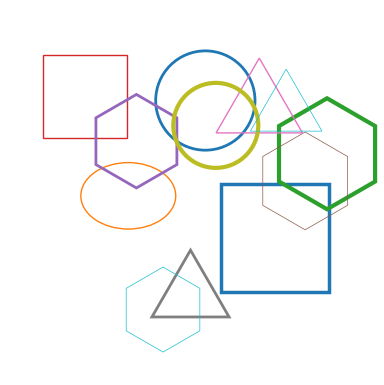[{"shape": "square", "thickness": 2.5, "radius": 0.7, "center": [0.714, 0.382]}, {"shape": "circle", "thickness": 2, "radius": 0.64, "center": [0.533, 0.739]}, {"shape": "oval", "thickness": 1, "radius": 0.62, "center": [0.333, 0.491]}, {"shape": "hexagon", "thickness": 3, "radius": 0.72, "center": [0.849, 0.601]}, {"shape": "square", "thickness": 1, "radius": 0.54, "center": [0.22, 0.75]}, {"shape": "hexagon", "thickness": 2, "radius": 0.61, "center": [0.354, 0.633]}, {"shape": "hexagon", "thickness": 0.5, "radius": 0.64, "center": [0.793, 0.53]}, {"shape": "triangle", "thickness": 1, "radius": 0.65, "center": [0.673, 0.72]}, {"shape": "triangle", "thickness": 2, "radius": 0.58, "center": [0.495, 0.235]}, {"shape": "circle", "thickness": 3, "radius": 0.55, "center": [0.561, 0.674]}, {"shape": "hexagon", "thickness": 0.5, "radius": 0.55, "center": [0.423, 0.196]}, {"shape": "triangle", "thickness": 0.5, "radius": 0.54, "center": [0.743, 0.713]}]